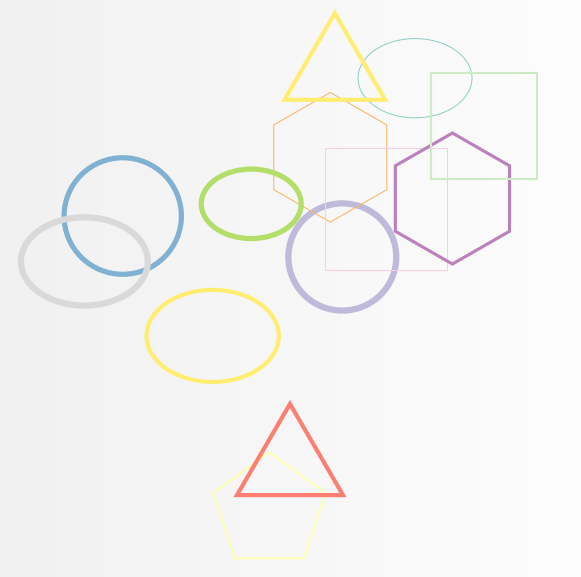[{"shape": "oval", "thickness": 0.5, "radius": 0.49, "center": [0.714, 0.864]}, {"shape": "pentagon", "thickness": 1, "radius": 0.51, "center": [0.463, 0.115]}, {"shape": "circle", "thickness": 3, "radius": 0.46, "center": [0.589, 0.554]}, {"shape": "triangle", "thickness": 2, "radius": 0.53, "center": [0.499, 0.194]}, {"shape": "circle", "thickness": 2.5, "radius": 0.5, "center": [0.211, 0.625]}, {"shape": "hexagon", "thickness": 0.5, "radius": 0.56, "center": [0.568, 0.727]}, {"shape": "oval", "thickness": 2.5, "radius": 0.43, "center": [0.432, 0.646]}, {"shape": "square", "thickness": 0.5, "radius": 0.53, "center": [0.664, 0.637]}, {"shape": "oval", "thickness": 3, "radius": 0.55, "center": [0.145, 0.546]}, {"shape": "hexagon", "thickness": 1.5, "radius": 0.57, "center": [0.778, 0.655]}, {"shape": "square", "thickness": 1, "radius": 0.46, "center": [0.833, 0.781]}, {"shape": "oval", "thickness": 2, "radius": 0.57, "center": [0.366, 0.417]}, {"shape": "triangle", "thickness": 2, "radius": 0.5, "center": [0.576, 0.876]}]